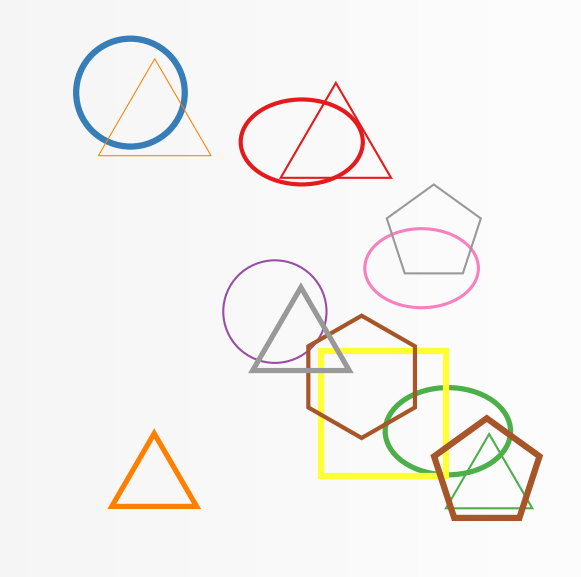[{"shape": "triangle", "thickness": 1, "radius": 0.55, "center": [0.578, 0.746]}, {"shape": "oval", "thickness": 2, "radius": 0.53, "center": [0.519, 0.753]}, {"shape": "circle", "thickness": 3, "radius": 0.47, "center": [0.224, 0.839]}, {"shape": "oval", "thickness": 2.5, "radius": 0.54, "center": [0.771, 0.252]}, {"shape": "triangle", "thickness": 1, "radius": 0.43, "center": [0.842, 0.162]}, {"shape": "circle", "thickness": 1, "radius": 0.44, "center": [0.473, 0.46]}, {"shape": "triangle", "thickness": 0.5, "radius": 0.56, "center": [0.266, 0.785]}, {"shape": "triangle", "thickness": 2.5, "radius": 0.42, "center": [0.265, 0.164]}, {"shape": "square", "thickness": 3, "radius": 0.54, "center": [0.66, 0.283]}, {"shape": "pentagon", "thickness": 3, "radius": 0.48, "center": [0.837, 0.179]}, {"shape": "hexagon", "thickness": 2, "radius": 0.53, "center": [0.622, 0.347]}, {"shape": "oval", "thickness": 1.5, "radius": 0.49, "center": [0.725, 0.535]}, {"shape": "pentagon", "thickness": 1, "radius": 0.43, "center": [0.746, 0.595]}, {"shape": "triangle", "thickness": 2.5, "radius": 0.48, "center": [0.518, 0.406]}]